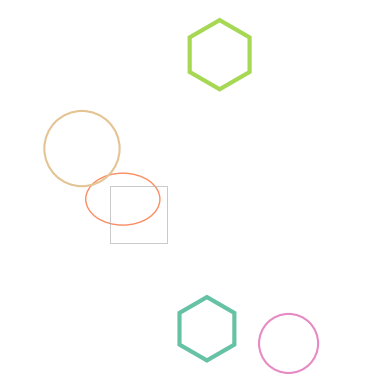[{"shape": "hexagon", "thickness": 3, "radius": 0.41, "center": [0.537, 0.146]}, {"shape": "oval", "thickness": 1, "radius": 0.48, "center": [0.319, 0.483]}, {"shape": "circle", "thickness": 1.5, "radius": 0.38, "center": [0.75, 0.108]}, {"shape": "hexagon", "thickness": 3, "radius": 0.45, "center": [0.57, 0.858]}, {"shape": "circle", "thickness": 1.5, "radius": 0.49, "center": [0.213, 0.614]}, {"shape": "square", "thickness": 0.5, "radius": 0.37, "center": [0.359, 0.443]}]